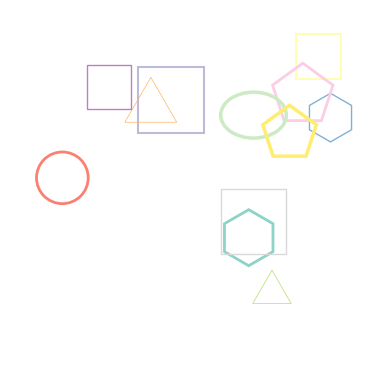[{"shape": "hexagon", "thickness": 2, "radius": 0.36, "center": [0.646, 0.383]}, {"shape": "square", "thickness": 1.5, "radius": 0.29, "center": [0.826, 0.854]}, {"shape": "square", "thickness": 1.5, "radius": 0.43, "center": [0.443, 0.74]}, {"shape": "circle", "thickness": 2, "radius": 0.34, "center": [0.162, 0.538]}, {"shape": "hexagon", "thickness": 1, "radius": 0.32, "center": [0.858, 0.695]}, {"shape": "triangle", "thickness": 0.5, "radius": 0.39, "center": [0.392, 0.721]}, {"shape": "triangle", "thickness": 0.5, "radius": 0.29, "center": [0.706, 0.24]}, {"shape": "pentagon", "thickness": 2, "radius": 0.41, "center": [0.786, 0.753]}, {"shape": "square", "thickness": 1, "radius": 0.42, "center": [0.659, 0.426]}, {"shape": "square", "thickness": 1, "radius": 0.29, "center": [0.284, 0.775]}, {"shape": "oval", "thickness": 2.5, "radius": 0.43, "center": [0.659, 0.701]}, {"shape": "pentagon", "thickness": 2.5, "radius": 0.36, "center": [0.752, 0.653]}]